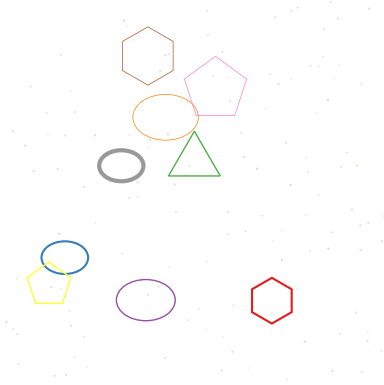[{"shape": "hexagon", "thickness": 1.5, "radius": 0.3, "center": [0.706, 0.219]}, {"shape": "oval", "thickness": 1.5, "radius": 0.3, "center": [0.168, 0.331]}, {"shape": "triangle", "thickness": 1, "radius": 0.39, "center": [0.505, 0.582]}, {"shape": "oval", "thickness": 1, "radius": 0.38, "center": [0.379, 0.22]}, {"shape": "oval", "thickness": 0.5, "radius": 0.43, "center": [0.43, 0.695]}, {"shape": "pentagon", "thickness": 1, "radius": 0.3, "center": [0.127, 0.26]}, {"shape": "hexagon", "thickness": 0.5, "radius": 0.38, "center": [0.384, 0.855]}, {"shape": "pentagon", "thickness": 0.5, "radius": 0.43, "center": [0.56, 0.769]}, {"shape": "oval", "thickness": 3, "radius": 0.29, "center": [0.315, 0.569]}]